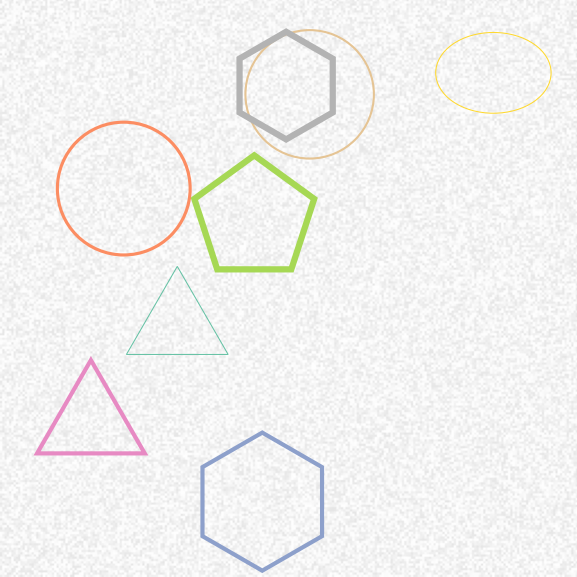[{"shape": "triangle", "thickness": 0.5, "radius": 0.51, "center": [0.307, 0.436]}, {"shape": "circle", "thickness": 1.5, "radius": 0.57, "center": [0.214, 0.673]}, {"shape": "hexagon", "thickness": 2, "radius": 0.6, "center": [0.454, 0.13]}, {"shape": "triangle", "thickness": 2, "radius": 0.54, "center": [0.157, 0.268]}, {"shape": "pentagon", "thickness": 3, "radius": 0.55, "center": [0.44, 0.621]}, {"shape": "oval", "thickness": 0.5, "radius": 0.5, "center": [0.854, 0.873]}, {"shape": "circle", "thickness": 1, "radius": 0.56, "center": [0.536, 0.836]}, {"shape": "hexagon", "thickness": 3, "radius": 0.47, "center": [0.495, 0.851]}]